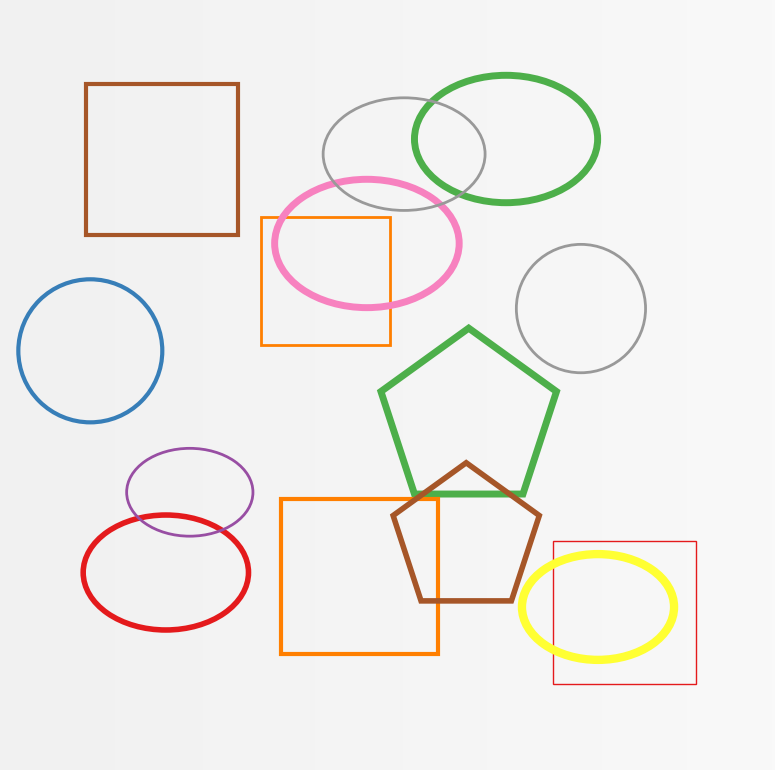[{"shape": "square", "thickness": 0.5, "radius": 0.46, "center": [0.806, 0.205]}, {"shape": "oval", "thickness": 2, "radius": 0.53, "center": [0.214, 0.256]}, {"shape": "circle", "thickness": 1.5, "radius": 0.46, "center": [0.117, 0.544]}, {"shape": "pentagon", "thickness": 2.5, "radius": 0.6, "center": [0.605, 0.455]}, {"shape": "oval", "thickness": 2.5, "radius": 0.59, "center": [0.653, 0.819]}, {"shape": "oval", "thickness": 1, "radius": 0.41, "center": [0.245, 0.361]}, {"shape": "square", "thickness": 1, "radius": 0.42, "center": [0.42, 0.635]}, {"shape": "square", "thickness": 1.5, "radius": 0.51, "center": [0.464, 0.251]}, {"shape": "oval", "thickness": 3, "radius": 0.49, "center": [0.772, 0.212]}, {"shape": "pentagon", "thickness": 2, "radius": 0.5, "center": [0.602, 0.3]}, {"shape": "square", "thickness": 1.5, "radius": 0.49, "center": [0.209, 0.793]}, {"shape": "oval", "thickness": 2.5, "radius": 0.6, "center": [0.473, 0.684]}, {"shape": "circle", "thickness": 1, "radius": 0.42, "center": [0.75, 0.599]}, {"shape": "oval", "thickness": 1, "radius": 0.52, "center": [0.521, 0.8]}]